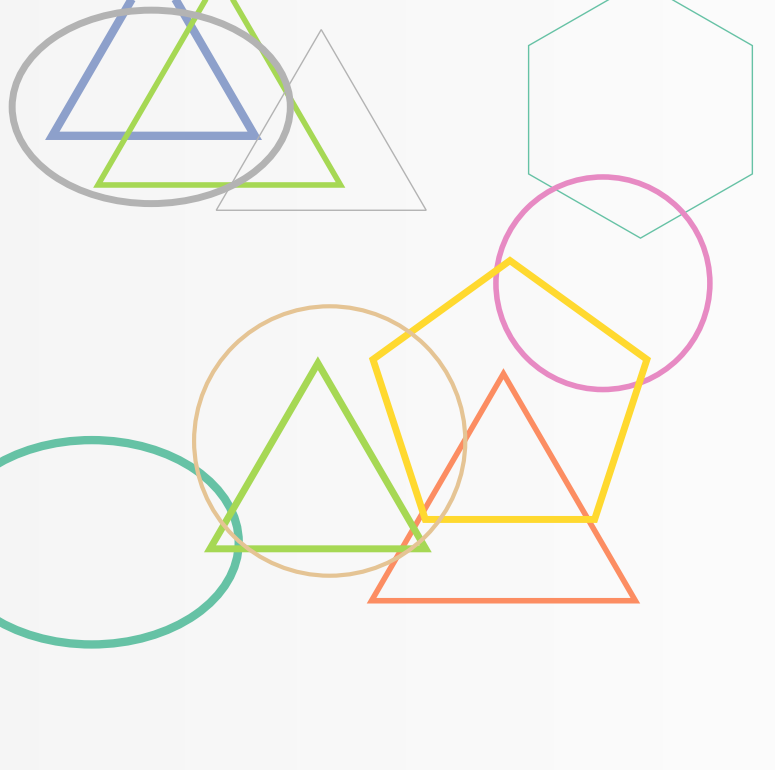[{"shape": "oval", "thickness": 3, "radius": 0.95, "center": [0.118, 0.296]}, {"shape": "hexagon", "thickness": 0.5, "radius": 0.83, "center": [0.826, 0.857]}, {"shape": "triangle", "thickness": 2, "radius": 0.98, "center": [0.65, 0.318]}, {"shape": "triangle", "thickness": 3, "radius": 0.75, "center": [0.198, 0.899]}, {"shape": "circle", "thickness": 2, "radius": 0.69, "center": [0.778, 0.632]}, {"shape": "triangle", "thickness": 2.5, "radius": 0.8, "center": [0.41, 0.368]}, {"shape": "triangle", "thickness": 2, "radius": 0.9, "center": [0.283, 0.85]}, {"shape": "pentagon", "thickness": 2.5, "radius": 0.93, "center": [0.658, 0.476]}, {"shape": "circle", "thickness": 1.5, "radius": 0.87, "center": [0.425, 0.427]}, {"shape": "oval", "thickness": 2.5, "radius": 0.9, "center": [0.195, 0.861]}, {"shape": "triangle", "thickness": 0.5, "radius": 0.78, "center": [0.414, 0.805]}]